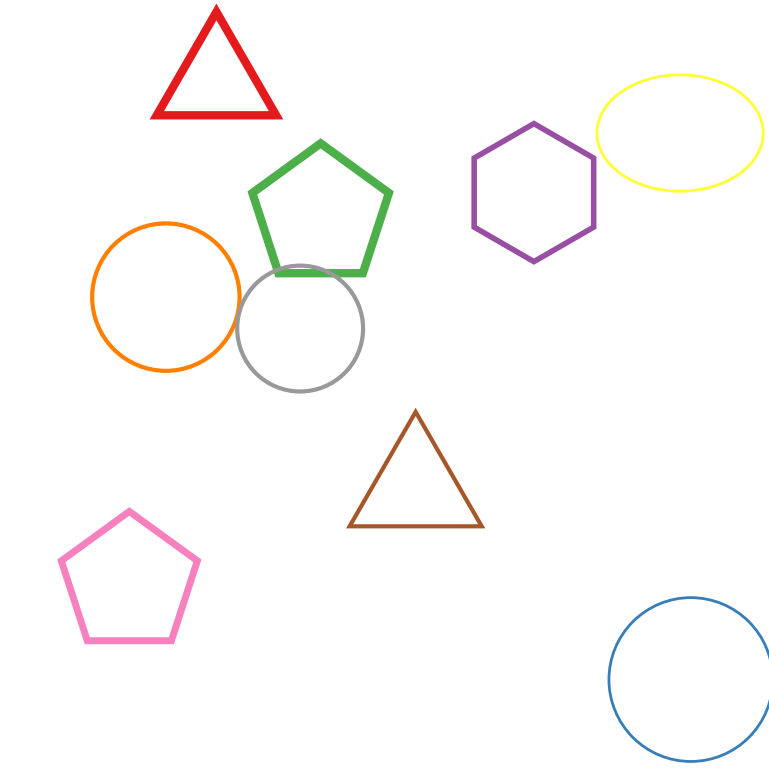[{"shape": "triangle", "thickness": 3, "radius": 0.45, "center": [0.281, 0.895]}, {"shape": "circle", "thickness": 1, "radius": 0.53, "center": [0.897, 0.117]}, {"shape": "pentagon", "thickness": 3, "radius": 0.47, "center": [0.416, 0.721]}, {"shape": "hexagon", "thickness": 2, "radius": 0.45, "center": [0.693, 0.75]}, {"shape": "circle", "thickness": 1.5, "radius": 0.48, "center": [0.215, 0.614]}, {"shape": "oval", "thickness": 1, "radius": 0.54, "center": [0.883, 0.827]}, {"shape": "triangle", "thickness": 1.5, "radius": 0.5, "center": [0.54, 0.366]}, {"shape": "pentagon", "thickness": 2.5, "radius": 0.46, "center": [0.168, 0.243]}, {"shape": "circle", "thickness": 1.5, "radius": 0.41, "center": [0.39, 0.573]}]